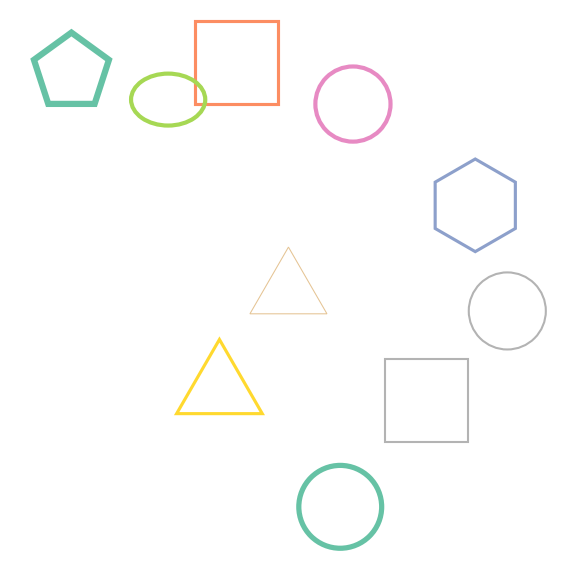[{"shape": "pentagon", "thickness": 3, "radius": 0.34, "center": [0.124, 0.874]}, {"shape": "circle", "thickness": 2.5, "radius": 0.36, "center": [0.589, 0.122]}, {"shape": "square", "thickness": 1.5, "radius": 0.36, "center": [0.41, 0.891]}, {"shape": "hexagon", "thickness": 1.5, "radius": 0.4, "center": [0.823, 0.644]}, {"shape": "circle", "thickness": 2, "radius": 0.33, "center": [0.611, 0.819]}, {"shape": "oval", "thickness": 2, "radius": 0.32, "center": [0.291, 0.827]}, {"shape": "triangle", "thickness": 1.5, "radius": 0.43, "center": [0.38, 0.326]}, {"shape": "triangle", "thickness": 0.5, "radius": 0.39, "center": [0.499, 0.494]}, {"shape": "circle", "thickness": 1, "radius": 0.33, "center": [0.878, 0.461]}, {"shape": "square", "thickness": 1, "radius": 0.36, "center": [0.738, 0.306]}]